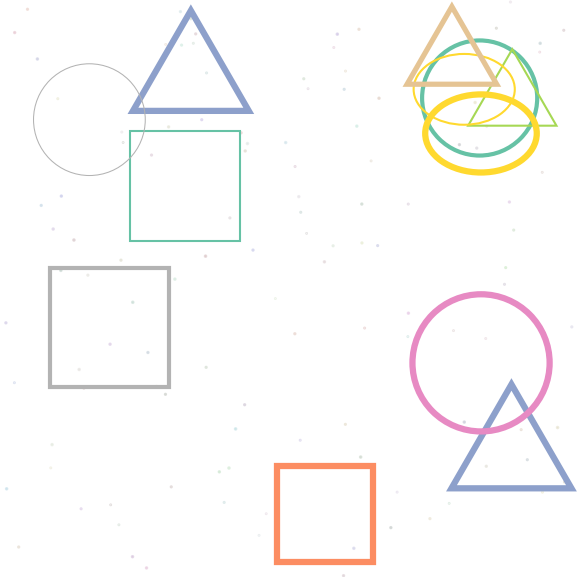[{"shape": "square", "thickness": 1, "radius": 0.48, "center": [0.321, 0.677]}, {"shape": "circle", "thickness": 2, "radius": 0.5, "center": [0.831, 0.829]}, {"shape": "square", "thickness": 3, "radius": 0.42, "center": [0.562, 0.109]}, {"shape": "triangle", "thickness": 3, "radius": 0.58, "center": [0.33, 0.865]}, {"shape": "triangle", "thickness": 3, "radius": 0.6, "center": [0.886, 0.214]}, {"shape": "circle", "thickness": 3, "radius": 0.59, "center": [0.833, 0.371]}, {"shape": "triangle", "thickness": 1, "radius": 0.44, "center": [0.887, 0.826]}, {"shape": "oval", "thickness": 1, "radius": 0.44, "center": [0.804, 0.844]}, {"shape": "oval", "thickness": 3, "radius": 0.48, "center": [0.833, 0.768]}, {"shape": "triangle", "thickness": 2.5, "radius": 0.45, "center": [0.782, 0.898]}, {"shape": "square", "thickness": 2, "radius": 0.52, "center": [0.19, 0.432]}, {"shape": "circle", "thickness": 0.5, "radius": 0.48, "center": [0.155, 0.792]}]